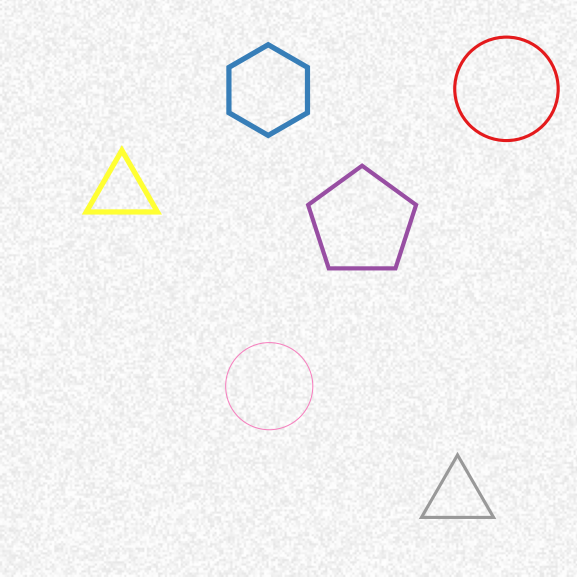[{"shape": "circle", "thickness": 1.5, "radius": 0.45, "center": [0.877, 0.845]}, {"shape": "hexagon", "thickness": 2.5, "radius": 0.39, "center": [0.464, 0.843]}, {"shape": "pentagon", "thickness": 2, "radius": 0.49, "center": [0.627, 0.614]}, {"shape": "triangle", "thickness": 2.5, "radius": 0.36, "center": [0.211, 0.668]}, {"shape": "circle", "thickness": 0.5, "radius": 0.38, "center": [0.466, 0.33]}, {"shape": "triangle", "thickness": 1.5, "radius": 0.36, "center": [0.792, 0.139]}]